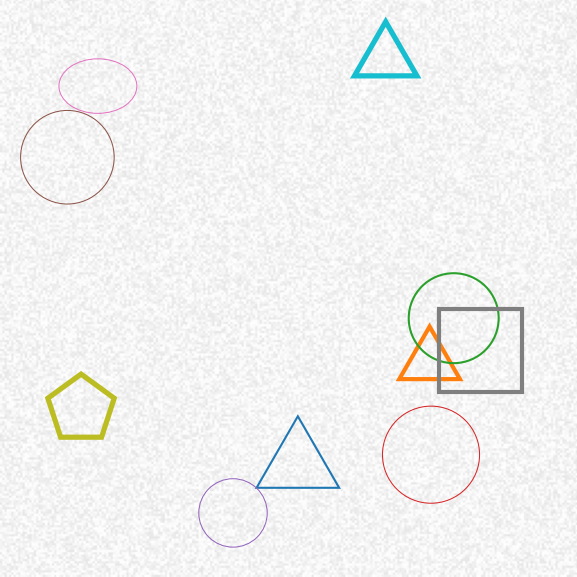[{"shape": "triangle", "thickness": 1, "radius": 0.41, "center": [0.516, 0.196]}, {"shape": "triangle", "thickness": 2, "radius": 0.3, "center": [0.744, 0.373]}, {"shape": "circle", "thickness": 1, "radius": 0.39, "center": [0.786, 0.448]}, {"shape": "circle", "thickness": 0.5, "radius": 0.42, "center": [0.746, 0.212]}, {"shape": "circle", "thickness": 0.5, "radius": 0.3, "center": [0.403, 0.111]}, {"shape": "circle", "thickness": 0.5, "radius": 0.41, "center": [0.117, 0.727]}, {"shape": "oval", "thickness": 0.5, "radius": 0.34, "center": [0.169, 0.85]}, {"shape": "square", "thickness": 2, "radius": 0.36, "center": [0.832, 0.392]}, {"shape": "pentagon", "thickness": 2.5, "radius": 0.3, "center": [0.14, 0.291]}, {"shape": "triangle", "thickness": 2.5, "radius": 0.31, "center": [0.668, 0.899]}]